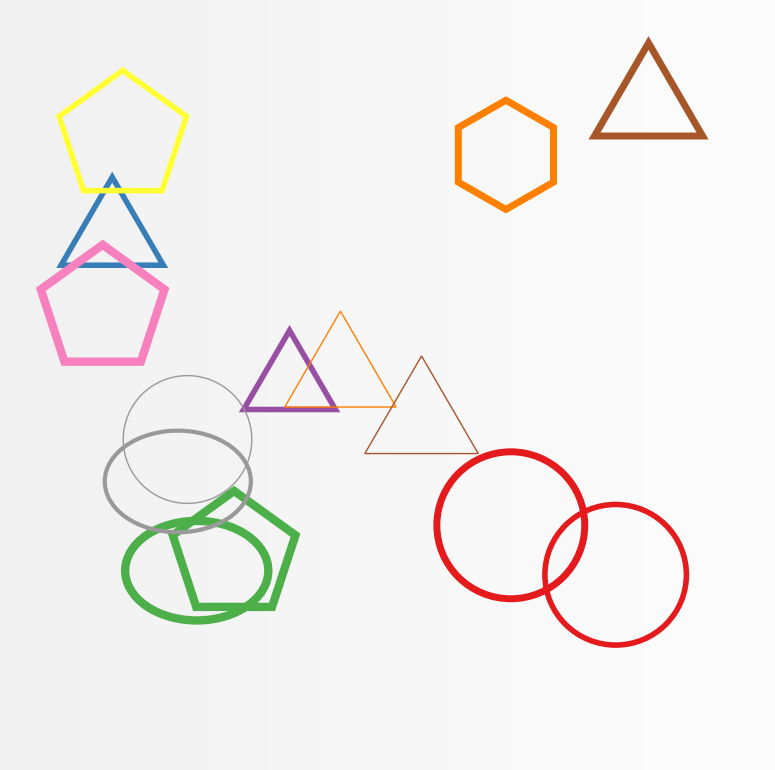[{"shape": "circle", "thickness": 2.5, "radius": 0.48, "center": [0.659, 0.318]}, {"shape": "circle", "thickness": 2, "radius": 0.46, "center": [0.794, 0.254]}, {"shape": "triangle", "thickness": 2, "radius": 0.38, "center": [0.145, 0.694]}, {"shape": "pentagon", "thickness": 3, "radius": 0.42, "center": [0.302, 0.279]}, {"shape": "oval", "thickness": 3, "radius": 0.46, "center": [0.254, 0.259]}, {"shape": "triangle", "thickness": 2, "radius": 0.34, "center": [0.374, 0.502]}, {"shape": "hexagon", "thickness": 2.5, "radius": 0.35, "center": [0.653, 0.799]}, {"shape": "triangle", "thickness": 0.5, "radius": 0.42, "center": [0.439, 0.513]}, {"shape": "pentagon", "thickness": 2, "radius": 0.43, "center": [0.158, 0.822]}, {"shape": "triangle", "thickness": 2.5, "radius": 0.4, "center": [0.837, 0.864]}, {"shape": "triangle", "thickness": 0.5, "radius": 0.42, "center": [0.544, 0.453]}, {"shape": "pentagon", "thickness": 3, "radius": 0.42, "center": [0.132, 0.598]}, {"shape": "circle", "thickness": 0.5, "radius": 0.41, "center": [0.242, 0.429]}, {"shape": "oval", "thickness": 1.5, "radius": 0.47, "center": [0.229, 0.375]}]